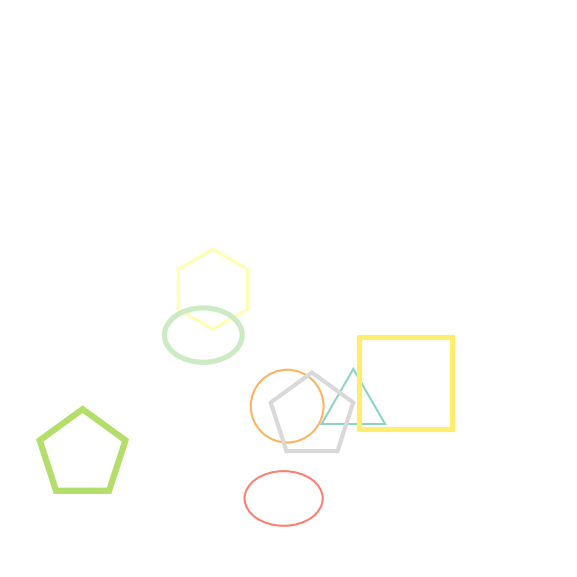[{"shape": "triangle", "thickness": 1, "radius": 0.32, "center": [0.612, 0.297]}, {"shape": "hexagon", "thickness": 1.5, "radius": 0.35, "center": [0.369, 0.498]}, {"shape": "oval", "thickness": 1, "radius": 0.34, "center": [0.491, 0.136]}, {"shape": "circle", "thickness": 1, "radius": 0.32, "center": [0.497, 0.296]}, {"shape": "pentagon", "thickness": 3, "radius": 0.39, "center": [0.143, 0.213]}, {"shape": "pentagon", "thickness": 2, "radius": 0.38, "center": [0.54, 0.279]}, {"shape": "oval", "thickness": 2.5, "radius": 0.34, "center": [0.352, 0.419]}, {"shape": "square", "thickness": 2.5, "radius": 0.4, "center": [0.702, 0.336]}]